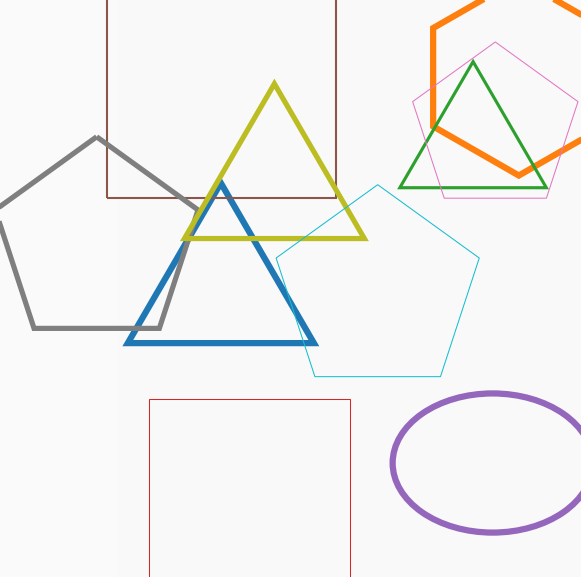[{"shape": "triangle", "thickness": 3, "radius": 0.92, "center": [0.38, 0.497]}, {"shape": "hexagon", "thickness": 3, "radius": 0.85, "center": [0.893, 0.865]}, {"shape": "triangle", "thickness": 1.5, "radius": 0.73, "center": [0.814, 0.747]}, {"shape": "square", "thickness": 0.5, "radius": 0.86, "center": [0.429, 0.136]}, {"shape": "oval", "thickness": 3, "radius": 0.86, "center": [0.848, 0.197]}, {"shape": "square", "thickness": 1, "radius": 0.98, "center": [0.381, 0.853]}, {"shape": "pentagon", "thickness": 0.5, "radius": 0.75, "center": [0.852, 0.777]}, {"shape": "pentagon", "thickness": 2.5, "radius": 0.92, "center": [0.166, 0.579]}, {"shape": "triangle", "thickness": 2.5, "radius": 0.89, "center": [0.472, 0.675]}, {"shape": "pentagon", "thickness": 0.5, "radius": 0.92, "center": [0.65, 0.496]}]